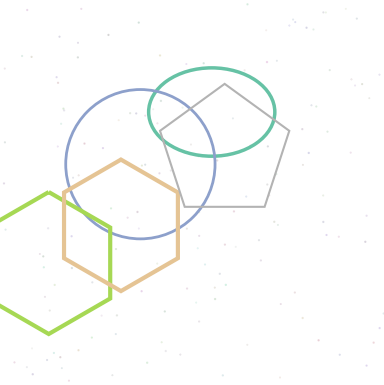[{"shape": "oval", "thickness": 2.5, "radius": 0.82, "center": [0.55, 0.709]}, {"shape": "circle", "thickness": 2, "radius": 0.97, "center": [0.365, 0.573]}, {"shape": "hexagon", "thickness": 3, "radius": 0.92, "center": [0.127, 0.317]}, {"shape": "hexagon", "thickness": 3, "radius": 0.85, "center": [0.314, 0.415]}, {"shape": "pentagon", "thickness": 1.5, "radius": 0.88, "center": [0.584, 0.606]}]